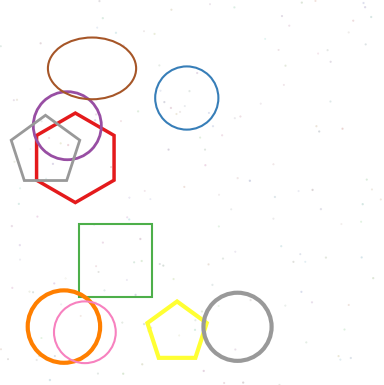[{"shape": "hexagon", "thickness": 2.5, "radius": 0.58, "center": [0.196, 0.59]}, {"shape": "circle", "thickness": 1.5, "radius": 0.41, "center": [0.485, 0.745]}, {"shape": "square", "thickness": 1.5, "radius": 0.47, "center": [0.3, 0.324]}, {"shape": "circle", "thickness": 2, "radius": 0.44, "center": [0.175, 0.673]}, {"shape": "circle", "thickness": 3, "radius": 0.47, "center": [0.166, 0.152]}, {"shape": "pentagon", "thickness": 3, "radius": 0.4, "center": [0.46, 0.136]}, {"shape": "oval", "thickness": 1.5, "radius": 0.57, "center": [0.239, 0.822]}, {"shape": "circle", "thickness": 1.5, "radius": 0.4, "center": [0.22, 0.137]}, {"shape": "pentagon", "thickness": 2, "radius": 0.47, "center": [0.118, 0.607]}, {"shape": "circle", "thickness": 3, "radius": 0.44, "center": [0.617, 0.151]}]